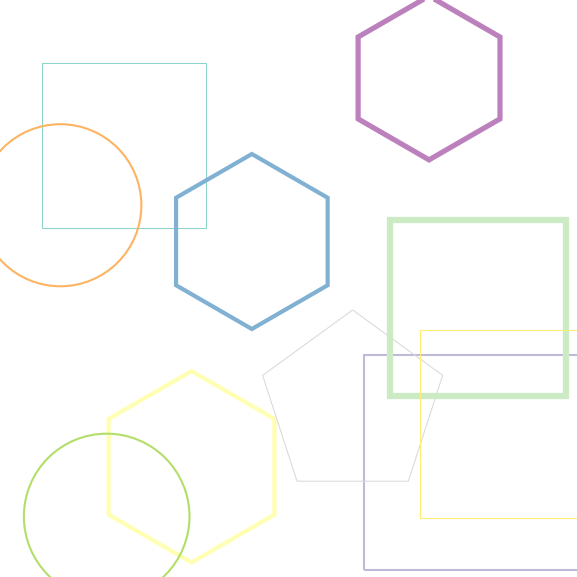[{"shape": "square", "thickness": 0.5, "radius": 0.71, "center": [0.214, 0.747]}, {"shape": "hexagon", "thickness": 2, "radius": 0.83, "center": [0.332, 0.191]}, {"shape": "square", "thickness": 1, "radius": 0.93, "center": [0.817, 0.198]}, {"shape": "hexagon", "thickness": 2, "radius": 0.76, "center": [0.436, 0.581]}, {"shape": "circle", "thickness": 1, "radius": 0.7, "center": [0.104, 0.644]}, {"shape": "circle", "thickness": 1, "radius": 0.72, "center": [0.185, 0.105]}, {"shape": "pentagon", "thickness": 0.5, "radius": 0.82, "center": [0.611, 0.298]}, {"shape": "hexagon", "thickness": 2.5, "radius": 0.71, "center": [0.743, 0.864]}, {"shape": "square", "thickness": 3, "radius": 0.76, "center": [0.828, 0.466]}, {"shape": "square", "thickness": 0.5, "radius": 0.82, "center": [0.89, 0.265]}]